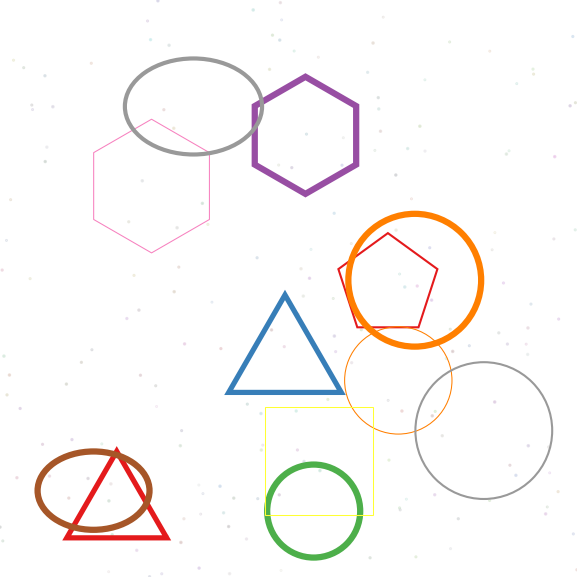[{"shape": "pentagon", "thickness": 1, "radius": 0.45, "center": [0.672, 0.505]}, {"shape": "triangle", "thickness": 2.5, "radius": 0.5, "center": [0.202, 0.118]}, {"shape": "triangle", "thickness": 2.5, "radius": 0.56, "center": [0.493, 0.376]}, {"shape": "circle", "thickness": 3, "radius": 0.4, "center": [0.543, 0.114]}, {"shape": "hexagon", "thickness": 3, "radius": 0.51, "center": [0.529, 0.765]}, {"shape": "circle", "thickness": 0.5, "radius": 0.46, "center": [0.69, 0.34]}, {"shape": "circle", "thickness": 3, "radius": 0.57, "center": [0.718, 0.514]}, {"shape": "square", "thickness": 0.5, "radius": 0.47, "center": [0.553, 0.201]}, {"shape": "oval", "thickness": 3, "radius": 0.48, "center": [0.162, 0.15]}, {"shape": "hexagon", "thickness": 0.5, "radius": 0.58, "center": [0.262, 0.677]}, {"shape": "circle", "thickness": 1, "radius": 0.59, "center": [0.838, 0.254]}, {"shape": "oval", "thickness": 2, "radius": 0.59, "center": [0.335, 0.815]}]